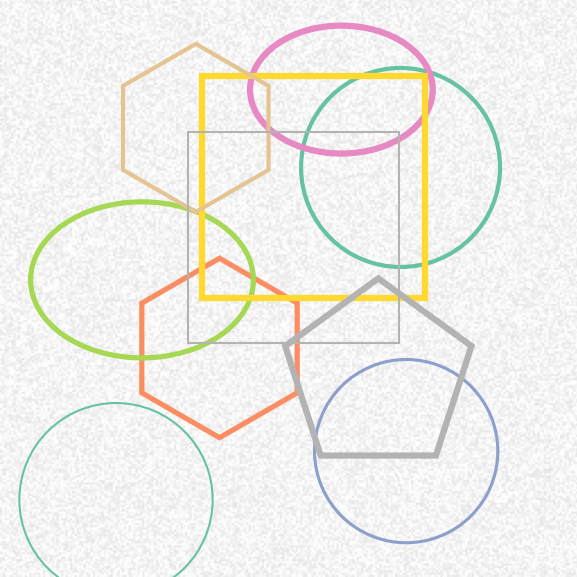[{"shape": "circle", "thickness": 2, "radius": 0.86, "center": [0.694, 0.709]}, {"shape": "circle", "thickness": 1, "radius": 0.84, "center": [0.201, 0.134]}, {"shape": "hexagon", "thickness": 2.5, "radius": 0.78, "center": [0.38, 0.397]}, {"shape": "circle", "thickness": 1.5, "radius": 0.79, "center": [0.703, 0.218]}, {"shape": "oval", "thickness": 3, "radius": 0.79, "center": [0.591, 0.844]}, {"shape": "oval", "thickness": 2.5, "radius": 0.96, "center": [0.246, 0.515]}, {"shape": "square", "thickness": 3, "radius": 0.96, "center": [0.543, 0.675]}, {"shape": "hexagon", "thickness": 2, "radius": 0.73, "center": [0.339, 0.778]}, {"shape": "square", "thickness": 1, "radius": 0.91, "center": [0.509, 0.588]}, {"shape": "pentagon", "thickness": 3, "radius": 0.85, "center": [0.655, 0.347]}]